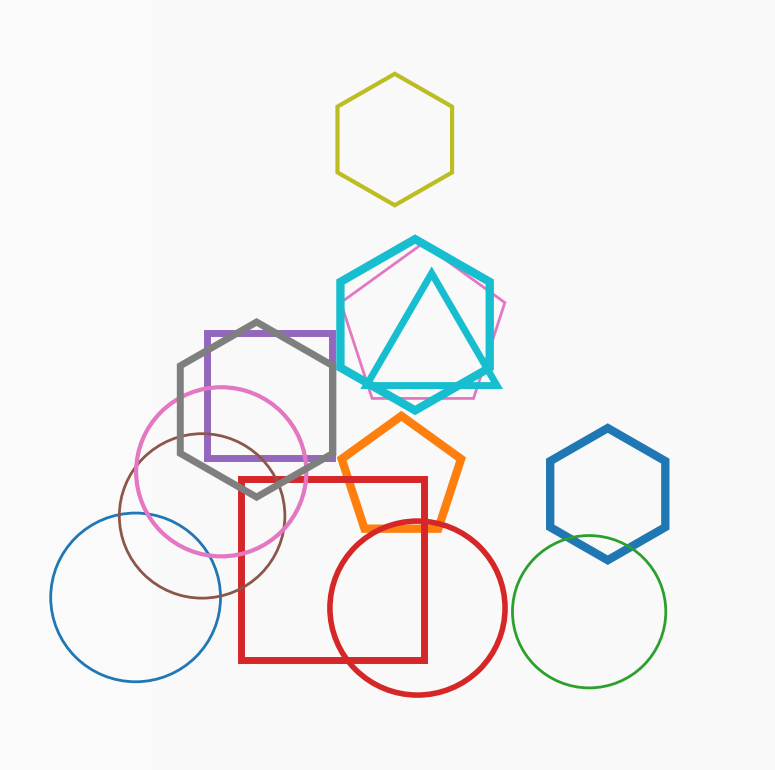[{"shape": "hexagon", "thickness": 3, "radius": 0.43, "center": [0.784, 0.358]}, {"shape": "circle", "thickness": 1, "radius": 0.55, "center": [0.175, 0.224]}, {"shape": "pentagon", "thickness": 3, "radius": 0.4, "center": [0.518, 0.379]}, {"shape": "circle", "thickness": 1, "radius": 0.49, "center": [0.76, 0.206]}, {"shape": "circle", "thickness": 2, "radius": 0.56, "center": [0.539, 0.21]}, {"shape": "square", "thickness": 2.5, "radius": 0.59, "center": [0.429, 0.26]}, {"shape": "square", "thickness": 2.5, "radius": 0.41, "center": [0.348, 0.486]}, {"shape": "circle", "thickness": 1, "radius": 0.53, "center": [0.261, 0.33]}, {"shape": "pentagon", "thickness": 1, "radius": 0.56, "center": [0.546, 0.573]}, {"shape": "circle", "thickness": 1.5, "radius": 0.55, "center": [0.285, 0.387]}, {"shape": "hexagon", "thickness": 2.5, "radius": 0.57, "center": [0.331, 0.468]}, {"shape": "hexagon", "thickness": 1.5, "radius": 0.43, "center": [0.509, 0.819]}, {"shape": "hexagon", "thickness": 3, "radius": 0.56, "center": [0.536, 0.578]}, {"shape": "triangle", "thickness": 2.5, "radius": 0.49, "center": [0.557, 0.548]}]